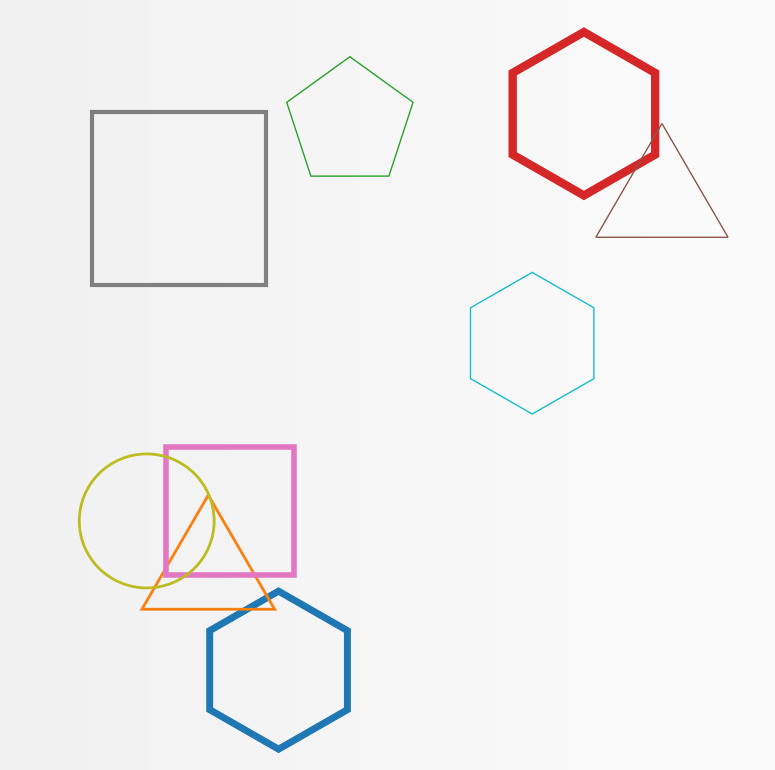[{"shape": "hexagon", "thickness": 2.5, "radius": 0.51, "center": [0.359, 0.13]}, {"shape": "triangle", "thickness": 1, "radius": 0.49, "center": [0.269, 0.258]}, {"shape": "pentagon", "thickness": 0.5, "radius": 0.43, "center": [0.451, 0.841]}, {"shape": "hexagon", "thickness": 3, "radius": 0.53, "center": [0.753, 0.852]}, {"shape": "triangle", "thickness": 0.5, "radius": 0.49, "center": [0.854, 0.741]}, {"shape": "square", "thickness": 2, "radius": 0.41, "center": [0.297, 0.336]}, {"shape": "square", "thickness": 1.5, "radius": 0.56, "center": [0.231, 0.742]}, {"shape": "circle", "thickness": 1, "radius": 0.44, "center": [0.189, 0.323]}, {"shape": "hexagon", "thickness": 0.5, "radius": 0.46, "center": [0.687, 0.554]}]